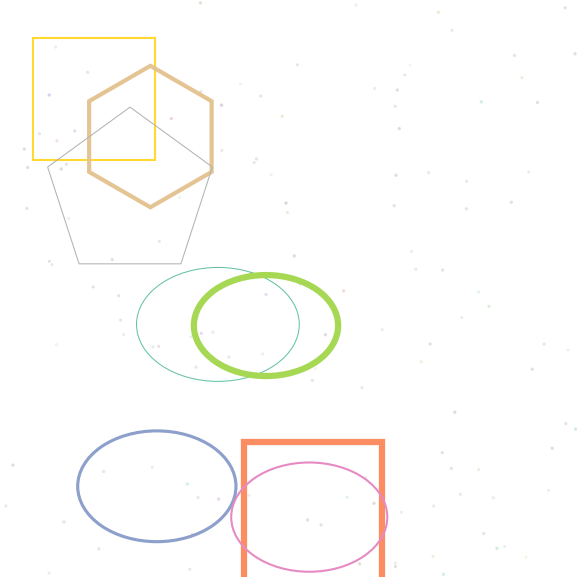[{"shape": "oval", "thickness": 0.5, "radius": 0.7, "center": [0.377, 0.437]}, {"shape": "square", "thickness": 3, "radius": 0.6, "center": [0.542, 0.114]}, {"shape": "oval", "thickness": 1.5, "radius": 0.69, "center": [0.272, 0.157]}, {"shape": "oval", "thickness": 1, "radius": 0.68, "center": [0.536, 0.104]}, {"shape": "oval", "thickness": 3, "radius": 0.62, "center": [0.461, 0.435]}, {"shape": "square", "thickness": 1, "radius": 0.53, "center": [0.163, 0.828]}, {"shape": "hexagon", "thickness": 2, "radius": 0.61, "center": [0.26, 0.763]}, {"shape": "pentagon", "thickness": 0.5, "radius": 0.75, "center": [0.225, 0.664]}]